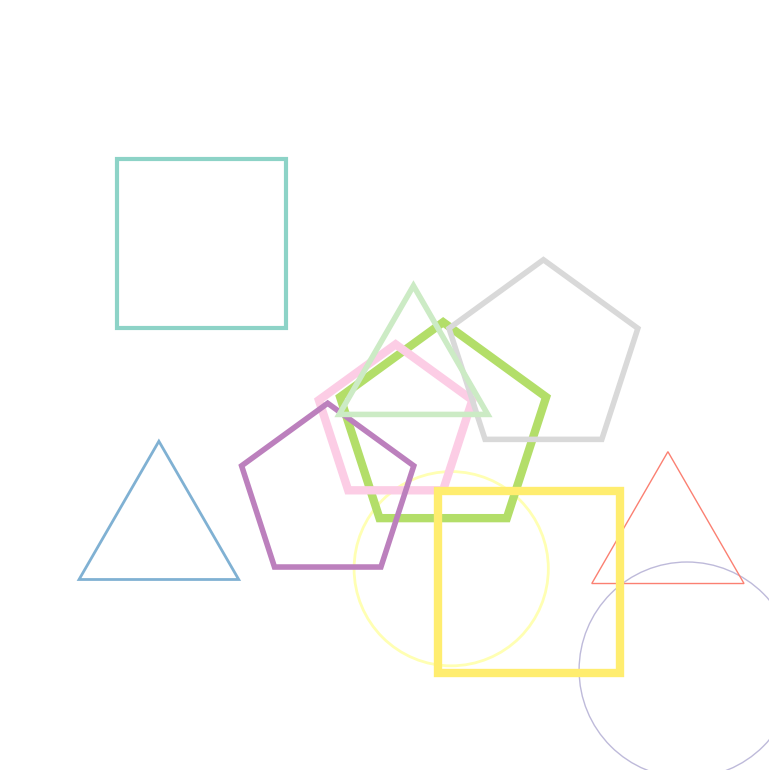[{"shape": "square", "thickness": 1.5, "radius": 0.55, "center": [0.262, 0.683]}, {"shape": "circle", "thickness": 1, "radius": 0.63, "center": [0.586, 0.261]}, {"shape": "circle", "thickness": 0.5, "radius": 0.7, "center": [0.892, 0.13]}, {"shape": "triangle", "thickness": 0.5, "radius": 0.57, "center": [0.867, 0.299]}, {"shape": "triangle", "thickness": 1, "radius": 0.6, "center": [0.206, 0.307]}, {"shape": "pentagon", "thickness": 3, "radius": 0.7, "center": [0.576, 0.441]}, {"shape": "pentagon", "thickness": 3, "radius": 0.52, "center": [0.514, 0.448]}, {"shape": "pentagon", "thickness": 2, "radius": 0.64, "center": [0.706, 0.534]}, {"shape": "pentagon", "thickness": 2, "radius": 0.59, "center": [0.426, 0.359]}, {"shape": "triangle", "thickness": 2, "radius": 0.56, "center": [0.537, 0.517]}, {"shape": "square", "thickness": 3, "radius": 0.59, "center": [0.687, 0.244]}]